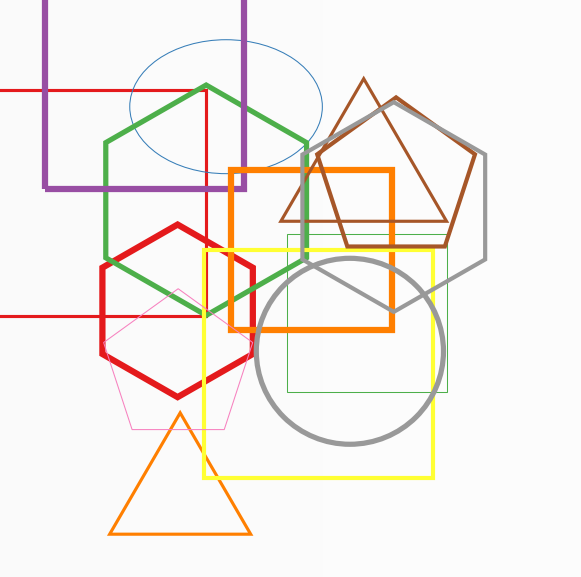[{"shape": "hexagon", "thickness": 3, "radius": 0.75, "center": [0.306, 0.461]}, {"shape": "square", "thickness": 1.5, "radius": 0.98, "center": [0.159, 0.647]}, {"shape": "oval", "thickness": 0.5, "radius": 0.83, "center": [0.389, 0.814]}, {"shape": "hexagon", "thickness": 2.5, "radius": 1.0, "center": [0.355, 0.652]}, {"shape": "square", "thickness": 0.5, "radius": 0.69, "center": [0.632, 0.457]}, {"shape": "square", "thickness": 3, "radius": 0.85, "center": [0.249, 0.842]}, {"shape": "square", "thickness": 3, "radius": 0.69, "center": [0.536, 0.566]}, {"shape": "triangle", "thickness": 1.5, "radius": 0.7, "center": [0.31, 0.144]}, {"shape": "square", "thickness": 2, "radius": 0.99, "center": [0.548, 0.369]}, {"shape": "triangle", "thickness": 1.5, "radius": 0.82, "center": [0.626, 0.698]}, {"shape": "pentagon", "thickness": 2, "radius": 0.71, "center": [0.681, 0.688]}, {"shape": "pentagon", "thickness": 0.5, "radius": 0.67, "center": [0.307, 0.364]}, {"shape": "circle", "thickness": 2.5, "radius": 0.81, "center": [0.602, 0.391]}, {"shape": "hexagon", "thickness": 2, "radius": 0.91, "center": [0.677, 0.641]}]